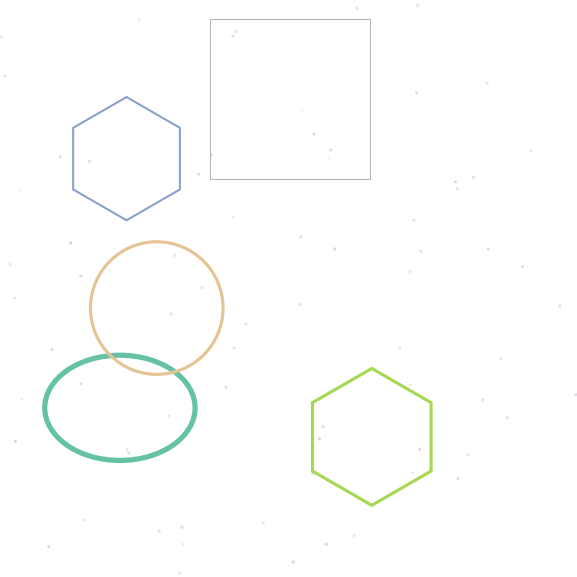[{"shape": "oval", "thickness": 2.5, "radius": 0.65, "center": [0.208, 0.293]}, {"shape": "hexagon", "thickness": 1, "radius": 0.53, "center": [0.219, 0.724]}, {"shape": "hexagon", "thickness": 1.5, "radius": 0.59, "center": [0.644, 0.243]}, {"shape": "circle", "thickness": 1.5, "radius": 0.57, "center": [0.271, 0.466]}, {"shape": "square", "thickness": 0.5, "radius": 0.69, "center": [0.502, 0.827]}]